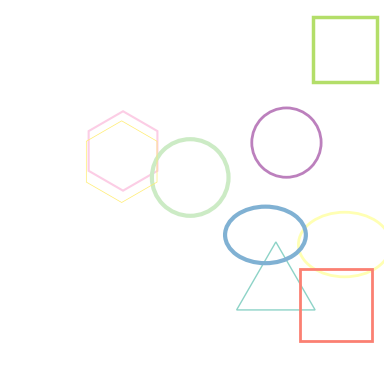[{"shape": "triangle", "thickness": 1, "radius": 0.59, "center": [0.717, 0.254]}, {"shape": "oval", "thickness": 2, "radius": 0.6, "center": [0.895, 0.365]}, {"shape": "square", "thickness": 2, "radius": 0.47, "center": [0.872, 0.207]}, {"shape": "oval", "thickness": 3, "radius": 0.52, "center": [0.689, 0.39]}, {"shape": "square", "thickness": 2.5, "radius": 0.42, "center": [0.896, 0.871]}, {"shape": "hexagon", "thickness": 1.5, "radius": 0.52, "center": [0.32, 0.608]}, {"shape": "circle", "thickness": 2, "radius": 0.45, "center": [0.744, 0.63]}, {"shape": "circle", "thickness": 3, "radius": 0.5, "center": [0.494, 0.539]}, {"shape": "hexagon", "thickness": 0.5, "radius": 0.53, "center": [0.316, 0.58]}]